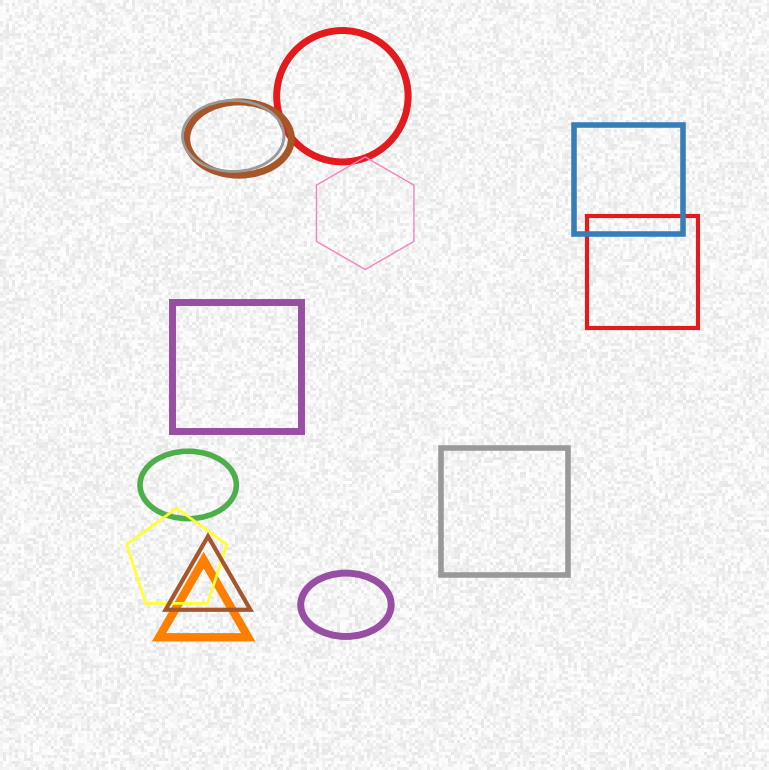[{"shape": "circle", "thickness": 2.5, "radius": 0.43, "center": [0.445, 0.875]}, {"shape": "square", "thickness": 1.5, "radius": 0.36, "center": [0.835, 0.647]}, {"shape": "square", "thickness": 2, "radius": 0.35, "center": [0.816, 0.767]}, {"shape": "oval", "thickness": 2, "radius": 0.31, "center": [0.244, 0.37]}, {"shape": "oval", "thickness": 2.5, "radius": 0.29, "center": [0.449, 0.215]}, {"shape": "square", "thickness": 2.5, "radius": 0.42, "center": [0.307, 0.524]}, {"shape": "triangle", "thickness": 3, "radius": 0.33, "center": [0.265, 0.206]}, {"shape": "pentagon", "thickness": 1, "radius": 0.34, "center": [0.229, 0.272]}, {"shape": "triangle", "thickness": 1.5, "radius": 0.32, "center": [0.27, 0.24]}, {"shape": "oval", "thickness": 2.5, "radius": 0.34, "center": [0.31, 0.82]}, {"shape": "hexagon", "thickness": 0.5, "radius": 0.37, "center": [0.474, 0.723]}, {"shape": "oval", "thickness": 1, "radius": 0.33, "center": [0.303, 0.823]}, {"shape": "square", "thickness": 2, "radius": 0.41, "center": [0.655, 0.336]}]